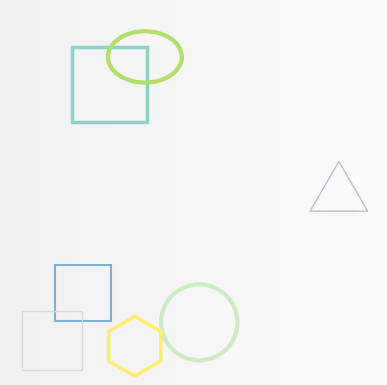[{"shape": "square", "thickness": 2.5, "radius": 0.48, "center": [0.283, 0.781]}, {"shape": "triangle", "thickness": 1, "radius": 0.43, "center": [0.875, 0.495]}, {"shape": "square", "thickness": 1.5, "radius": 0.36, "center": [0.215, 0.239]}, {"shape": "oval", "thickness": 3, "radius": 0.48, "center": [0.374, 0.852]}, {"shape": "square", "thickness": 1, "radius": 0.39, "center": [0.133, 0.115]}, {"shape": "circle", "thickness": 3, "radius": 0.49, "center": [0.514, 0.163]}, {"shape": "hexagon", "thickness": 2.5, "radius": 0.39, "center": [0.348, 0.101]}]